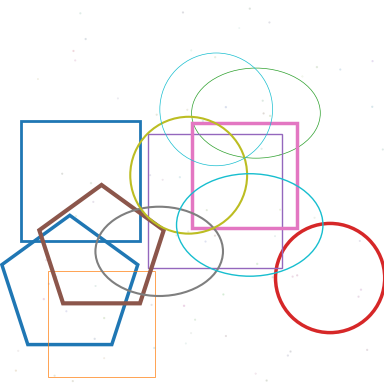[{"shape": "pentagon", "thickness": 2.5, "radius": 0.93, "center": [0.181, 0.255]}, {"shape": "square", "thickness": 2, "radius": 0.78, "center": [0.209, 0.53]}, {"shape": "square", "thickness": 0.5, "radius": 0.69, "center": [0.263, 0.158]}, {"shape": "oval", "thickness": 0.5, "radius": 0.84, "center": [0.665, 0.706]}, {"shape": "circle", "thickness": 2.5, "radius": 0.71, "center": [0.857, 0.278]}, {"shape": "square", "thickness": 1, "radius": 0.87, "center": [0.558, 0.477]}, {"shape": "pentagon", "thickness": 3, "radius": 0.85, "center": [0.264, 0.35]}, {"shape": "square", "thickness": 2.5, "radius": 0.68, "center": [0.635, 0.545]}, {"shape": "oval", "thickness": 1.5, "radius": 0.83, "center": [0.414, 0.347]}, {"shape": "circle", "thickness": 1.5, "radius": 0.76, "center": [0.49, 0.545]}, {"shape": "oval", "thickness": 1, "radius": 0.95, "center": [0.649, 0.416]}, {"shape": "circle", "thickness": 0.5, "radius": 0.73, "center": [0.562, 0.716]}]